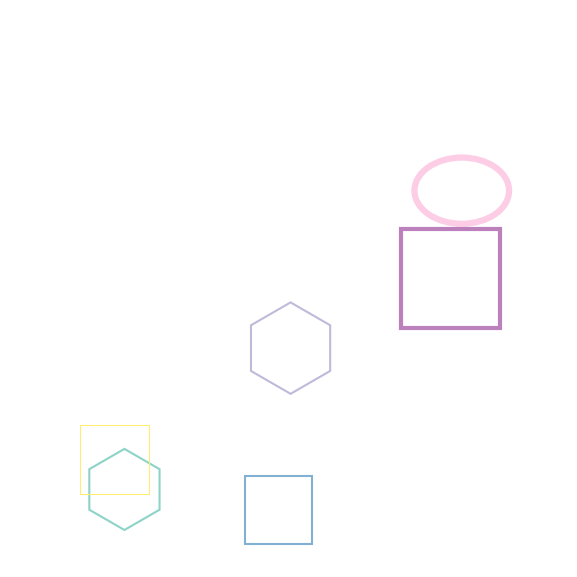[{"shape": "hexagon", "thickness": 1, "radius": 0.35, "center": [0.215, 0.152]}, {"shape": "hexagon", "thickness": 1, "radius": 0.4, "center": [0.503, 0.396]}, {"shape": "square", "thickness": 1, "radius": 0.29, "center": [0.482, 0.116]}, {"shape": "oval", "thickness": 3, "radius": 0.41, "center": [0.8, 0.669]}, {"shape": "square", "thickness": 2, "radius": 0.43, "center": [0.781, 0.517]}, {"shape": "square", "thickness": 0.5, "radius": 0.3, "center": [0.198, 0.204]}]